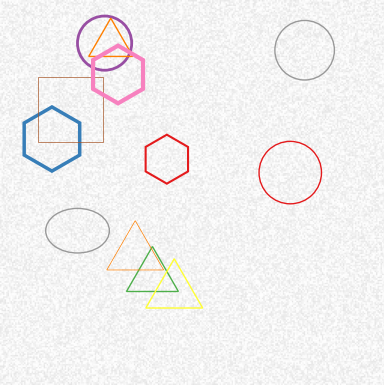[{"shape": "circle", "thickness": 1, "radius": 0.41, "center": [0.754, 0.552]}, {"shape": "hexagon", "thickness": 1.5, "radius": 0.32, "center": [0.433, 0.587]}, {"shape": "hexagon", "thickness": 2.5, "radius": 0.42, "center": [0.135, 0.639]}, {"shape": "triangle", "thickness": 1, "radius": 0.39, "center": [0.396, 0.282]}, {"shape": "circle", "thickness": 2, "radius": 0.35, "center": [0.272, 0.888]}, {"shape": "triangle", "thickness": 1, "radius": 0.33, "center": [0.288, 0.887]}, {"shape": "triangle", "thickness": 0.5, "radius": 0.43, "center": [0.351, 0.341]}, {"shape": "triangle", "thickness": 1, "radius": 0.43, "center": [0.453, 0.243]}, {"shape": "square", "thickness": 0.5, "radius": 0.42, "center": [0.183, 0.715]}, {"shape": "hexagon", "thickness": 3, "radius": 0.37, "center": [0.307, 0.807]}, {"shape": "circle", "thickness": 1, "radius": 0.39, "center": [0.791, 0.87]}, {"shape": "oval", "thickness": 1, "radius": 0.41, "center": [0.201, 0.401]}]